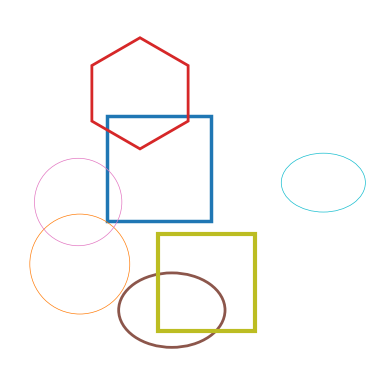[{"shape": "square", "thickness": 2.5, "radius": 0.68, "center": [0.413, 0.562]}, {"shape": "circle", "thickness": 0.5, "radius": 0.65, "center": [0.207, 0.314]}, {"shape": "hexagon", "thickness": 2, "radius": 0.72, "center": [0.364, 0.758]}, {"shape": "oval", "thickness": 2, "radius": 0.69, "center": [0.446, 0.194]}, {"shape": "circle", "thickness": 0.5, "radius": 0.57, "center": [0.203, 0.475]}, {"shape": "square", "thickness": 3, "radius": 0.63, "center": [0.536, 0.267]}, {"shape": "oval", "thickness": 0.5, "radius": 0.55, "center": [0.84, 0.526]}]